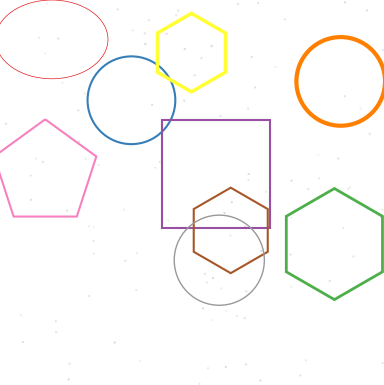[{"shape": "oval", "thickness": 0.5, "radius": 0.73, "center": [0.134, 0.898]}, {"shape": "circle", "thickness": 1.5, "radius": 0.57, "center": [0.341, 0.74]}, {"shape": "hexagon", "thickness": 2, "radius": 0.72, "center": [0.869, 0.366]}, {"shape": "square", "thickness": 1.5, "radius": 0.7, "center": [0.561, 0.549]}, {"shape": "circle", "thickness": 3, "radius": 0.58, "center": [0.885, 0.789]}, {"shape": "hexagon", "thickness": 2.5, "radius": 0.51, "center": [0.497, 0.863]}, {"shape": "hexagon", "thickness": 1.5, "radius": 0.55, "center": [0.599, 0.402]}, {"shape": "pentagon", "thickness": 1.5, "radius": 0.7, "center": [0.117, 0.55]}, {"shape": "circle", "thickness": 1, "radius": 0.59, "center": [0.57, 0.324]}]